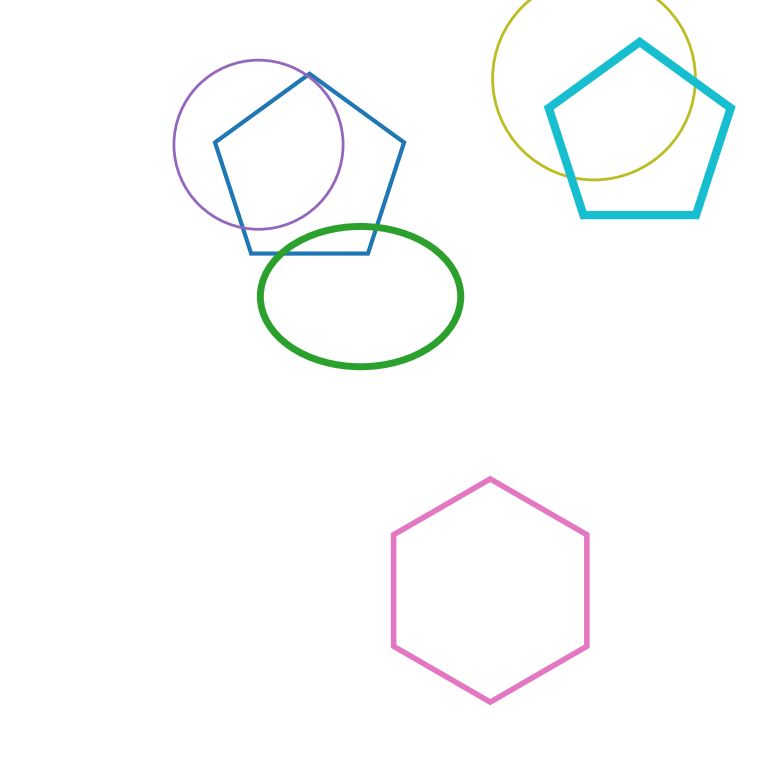[{"shape": "pentagon", "thickness": 1.5, "radius": 0.65, "center": [0.402, 0.775]}, {"shape": "oval", "thickness": 2.5, "radius": 0.65, "center": [0.468, 0.615]}, {"shape": "circle", "thickness": 1, "radius": 0.55, "center": [0.336, 0.812]}, {"shape": "hexagon", "thickness": 2, "radius": 0.72, "center": [0.637, 0.233]}, {"shape": "circle", "thickness": 1, "radius": 0.66, "center": [0.771, 0.898]}, {"shape": "pentagon", "thickness": 3, "radius": 0.62, "center": [0.831, 0.821]}]